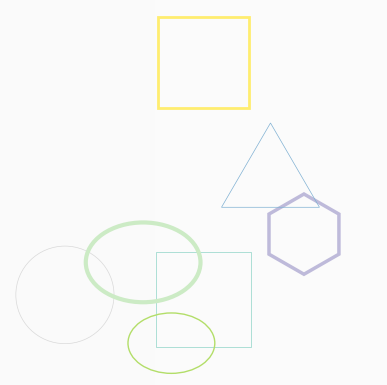[{"shape": "square", "thickness": 0.5, "radius": 0.61, "center": [0.525, 0.222]}, {"shape": "hexagon", "thickness": 2.5, "radius": 0.52, "center": [0.784, 0.392]}, {"shape": "triangle", "thickness": 0.5, "radius": 0.73, "center": [0.698, 0.535]}, {"shape": "oval", "thickness": 1, "radius": 0.56, "center": [0.442, 0.109]}, {"shape": "circle", "thickness": 0.5, "radius": 0.63, "center": [0.168, 0.234]}, {"shape": "oval", "thickness": 3, "radius": 0.74, "center": [0.369, 0.319]}, {"shape": "square", "thickness": 2, "radius": 0.59, "center": [0.526, 0.837]}]